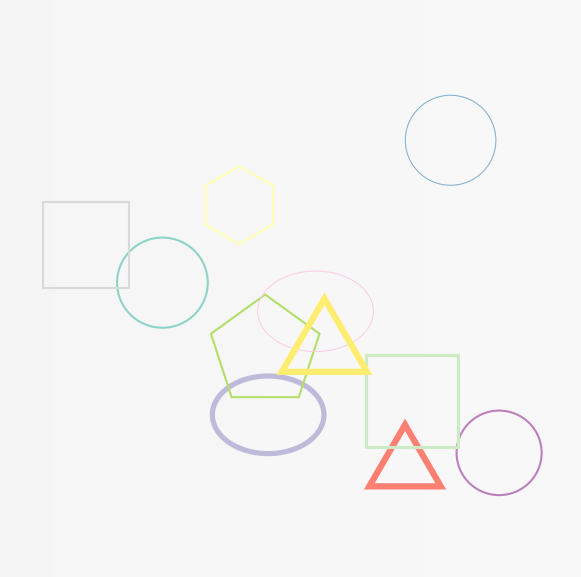[{"shape": "circle", "thickness": 1, "radius": 0.39, "center": [0.279, 0.51]}, {"shape": "hexagon", "thickness": 1, "radius": 0.34, "center": [0.411, 0.644]}, {"shape": "oval", "thickness": 2.5, "radius": 0.48, "center": [0.461, 0.281]}, {"shape": "triangle", "thickness": 3, "radius": 0.36, "center": [0.697, 0.193]}, {"shape": "circle", "thickness": 0.5, "radius": 0.39, "center": [0.775, 0.756]}, {"shape": "pentagon", "thickness": 1, "radius": 0.49, "center": [0.456, 0.391]}, {"shape": "oval", "thickness": 0.5, "radius": 0.5, "center": [0.543, 0.46]}, {"shape": "square", "thickness": 1, "radius": 0.37, "center": [0.148, 0.575]}, {"shape": "circle", "thickness": 1, "radius": 0.37, "center": [0.859, 0.215]}, {"shape": "square", "thickness": 1.5, "radius": 0.39, "center": [0.709, 0.305]}, {"shape": "triangle", "thickness": 3, "radius": 0.42, "center": [0.558, 0.397]}]